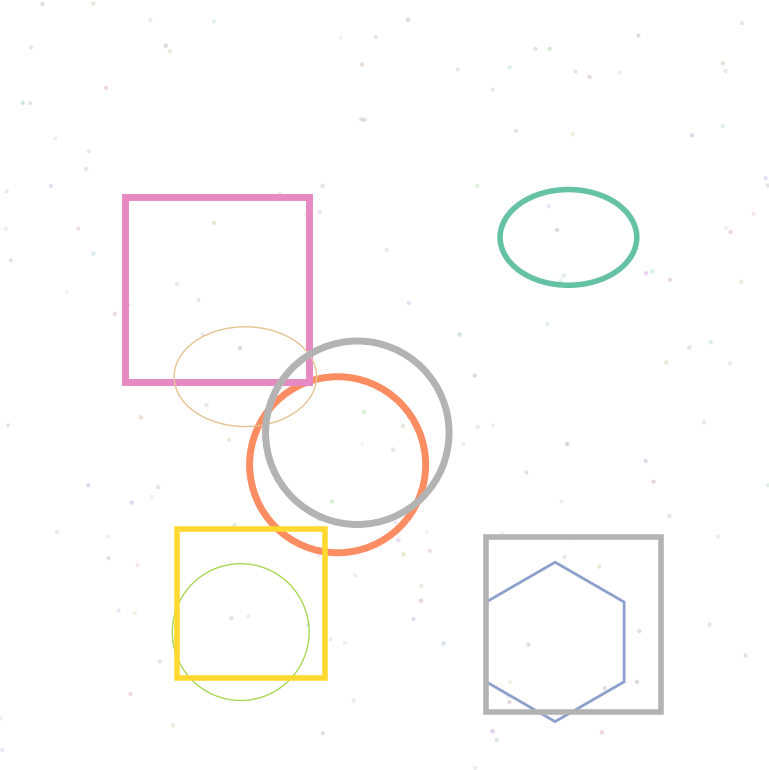[{"shape": "oval", "thickness": 2, "radius": 0.44, "center": [0.738, 0.692]}, {"shape": "circle", "thickness": 2.5, "radius": 0.57, "center": [0.438, 0.396]}, {"shape": "hexagon", "thickness": 1, "radius": 0.52, "center": [0.721, 0.166]}, {"shape": "square", "thickness": 2.5, "radius": 0.6, "center": [0.282, 0.624]}, {"shape": "circle", "thickness": 0.5, "radius": 0.44, "center": [0.313, 0.179]}, {"shape": "square", "thickness": 2, "radius": 0.48, "center": [0.326, 0.217]}, {"shape": "oval", "thickness": 0.5, "radius": 0.46, "center": [0.319, 0.511]}, {"shape": "circle", "thickness": 2.5, "radius": 0.6, "center": [0.464, 0.438]}, {"shape": "square", "thickness": 2, "radius": 0.57, "center": [0.745, 0.189]}]